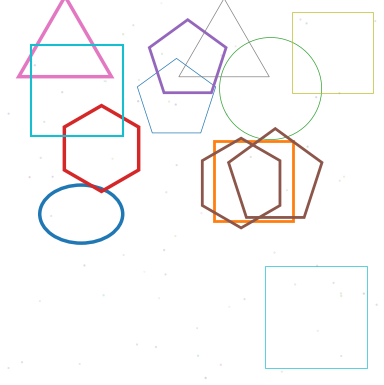[{"shape": "oval", "thickness": 2.5, "radius": 0.54, "center": [0.211, 0.444]}, {"shape": "pentagon", "thickness": 0.5, "radius": 0.53, "center": [0.458, 0.741]}, {"shape": "square", "thickness": 2, "radius": 0.52, "center": [0.658, 0.53]}, {"shape": "circle", "thickness": 0.5, "radius": 0.66, "center": [0.703, 0.77]}, {"shape": "hexagon", "thickness": 2.5, "radius": 0.56, "center": [0.264, 0.614]}, {"shape": "pentagon", "thickness": 2, "radius": 0.52, "center": [0.488, 0.844]}, {"shape": "pentagon", "thickness": 2, "radius": 0.64, "center": [0.715, 0.538]}, {"shape": "hexagon", "thickness": 2, "radius": 0.58, "center": [0.626, 0.525]}, {"shape": "triangle", "thickness": 2.5, "radius": 0.7, "center": [0.169, 0.87]}, {"shape": "triangle", "thickness": 0.5, "radius": 0.68, "center": [0.582, 0.868]}, {"shape": "square", "thickness": 0.5, "radius": 0.53, "center": [0.863, 0.865]}, {"shape": "square", "thickness": 0.5, "radius": 0.66, "center": [0.82, 0.177]}, {"shape": "square", "thickness": 1.5, "radius": 0.59, "center": [0.2, 0.764]}]